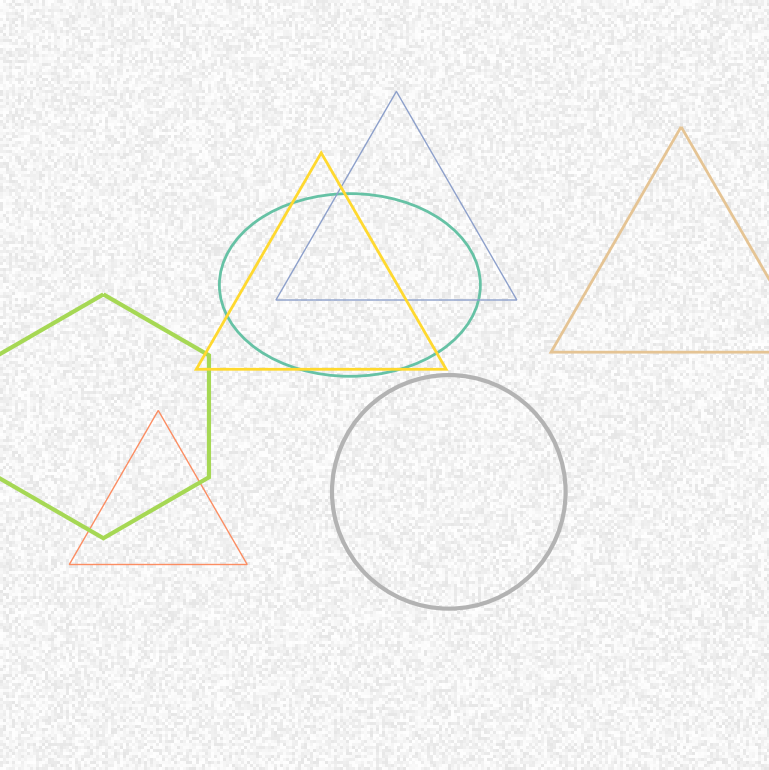[{"shape": "oval", "thickness": 1, "radius": 0.85, "center": [0.454, 0.63]}, {"shape": "triangle", "thickness": 0.5, "radius": 0.67, "center": [0.206, 0.334]}, {"shape": "triangle", "thickness": 0.5, "radius": 0.9, "center": [0.515, 0.701]}, {"shape": "hexagon", "thickness": 1.5, "radius": 0.79, "center": [0.134, 0.459]}, {"shape": "triangle", "thickness": 1, "radius": 0.94, "center": [0.417, 0.614]}, {"shape": "triangle", "thickness": 1, "radius": 0.98, "center": [0.885, 0.64]}, {"shape": "circle", "thickness": 1.5, "radius": 0.76, "center": [0.583, 0.361]}]